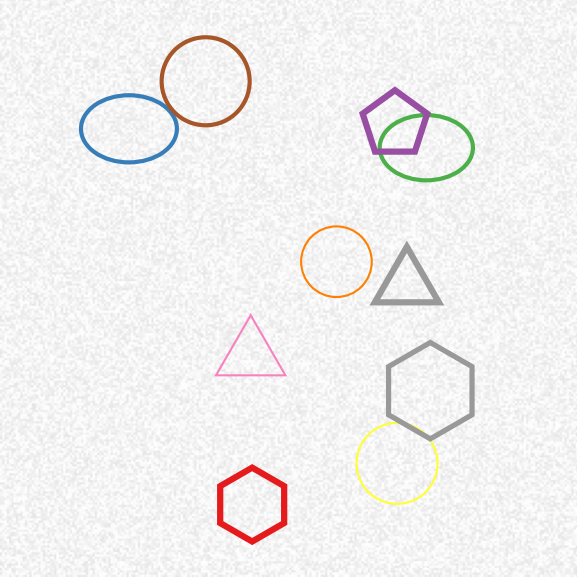[{"shape": "hexagon", "thickness": 3, "radius": 0.32, "center": [0.437, 0.125]}, {"shape": "oval", "thickness": 2, "radius": 0.42, "center": [0.223, 0.776]}, {"shape": "oval", "thickness": 2, "radius": 0.4, "center": [0.738, 0.743]}, {"shape": "pentagon", "thickness": 3, "radius": 0.29, "center": [0.684, 0.784]}, {"shape": "circle", "thickness": 1, "radius": 0.31, "center": [0.583, 0.546]}, {"shape": "circle", "thickness": 1, "radius": 0.35, "center": [0.688, 0.197]}, {"shape": "circle", "thickness": 2, "radius": 0.38, "center": [0.356, 0.858]}, {"shape": "triangle", "thickness": 1, "radius": 0.35, "center": [0.434, 0.384]}, {"shape": "hexagon", "thickness": 2.5, "radius": 0.42, "center": [0.745, 0.323]}, {"shape": "triangle", "thickness": 3, "radius": 0.32, "center": [0.704, 0.508]}]